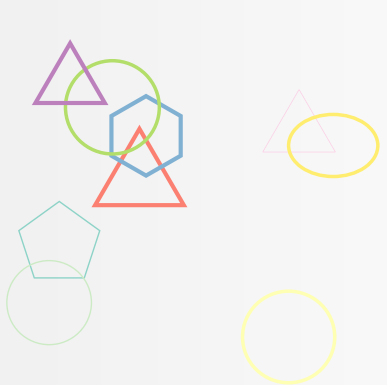[{"shape": "pentagon", "thickness": 1, "radius": 0.55, "center": [0.153, 0.367]}, {"shape": "circle", "thickness": 2.5, "radius": 0.59, "center": [0.745, 0.125]}, {"shape": "triangle", "thickness": 3, "radius": 0.66, "center": [0.36, 0.533]}, {"shape": "hexagon", "thickness": 3, "radius": 0.52, "center": [0.377, 0.647]}, {"shape": "circle", "thickness": 2.5, "radius": 0.61, "center": [0.29, 0.721]}, {"shape": "triangle", "thickness": 0.5, "radius": 0.54, "center": [0.772, 0.659]}, {"shape": "triangle", "thickness": 3, "radius": 0.52, "center": [0.181, 0.784]}, {"shape": "circle", "thickness": 1, "radius": 0.55, "center": [0.127, 0.214]}, {"shape": "oval", "thickness": 2.5, "radius": 0.58, "center": [0.86, 0.622]}]